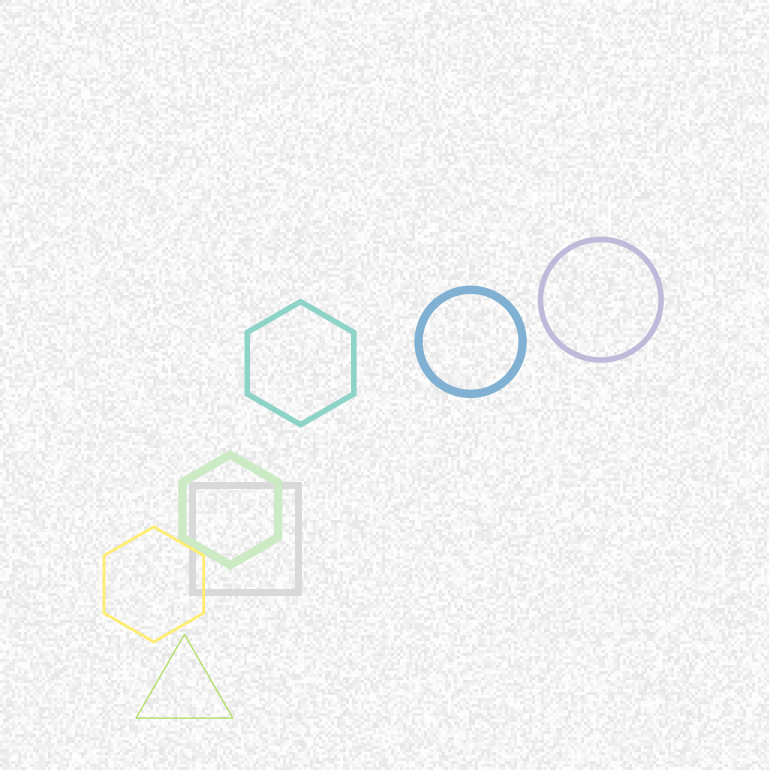[{"shape": "hexagon", "thickness": 2, "radius": 0.4, "center": [0.39, 0.528]}, {"shape": "circle", "thickness": 2, "radius": 0.39, "center": [0.78, 0.611]}, {"shape": "circle", "thickness": 3, "radius": 0.34, "center": [0.611, 0.556]}, {"shape": "triangle", "thickness": 0.5, "radius": 0.36, "center": [0.24, 0.104]}, {"shape": "square", "thickness": 2.5, "radius": 0.35, "center": [0.318, 0.301]}, {"shape": "hexagon", "thickness": 3, "radius": 0.36, "center": [0.299, 0.338]}, {"shape": "hexagon", "thickness": 1, "radius": 0.37, "center": [0.2, 0.241]}]